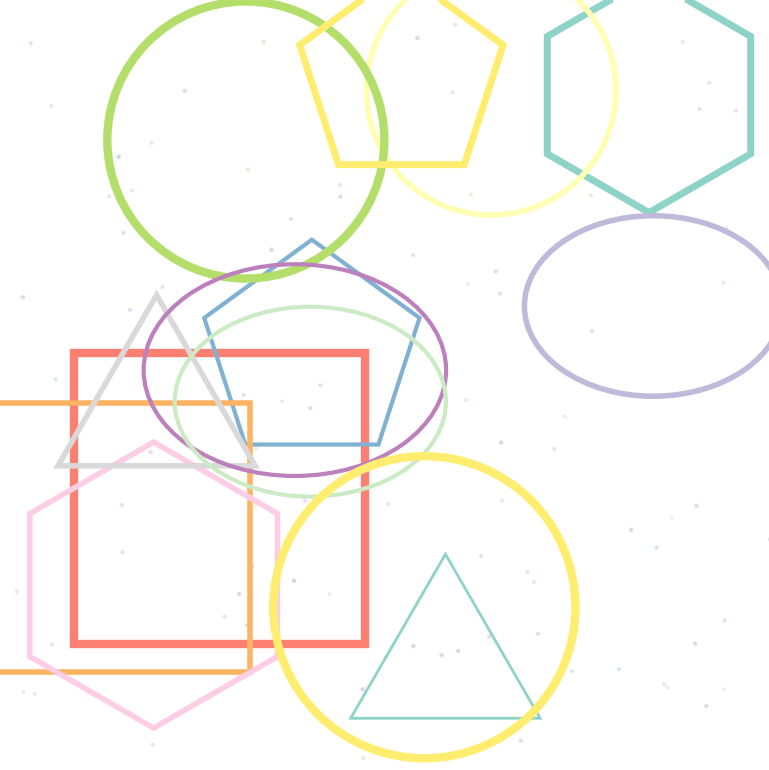[{"shape": "triangle", "thickness": 1, "radius": 0.71, "center": [0.578, 0.138]}, {"shape": "hexagon", "thickness": 2.5, "radius": 0.76, "center": [0.843, 0.876]}, {"shape": "circle", "thickness": 2, "radius": 0.81, "center": [0.638, 0.883]}, {"shape": "oval", "thickness": 2, "radius": 0.84, "center": [0.848, 0.603]}, {"shape": "square", "thickness": 3, "radius": 0.95, "center": [0.285, 0.352]}, {"shape": "pentagon", "thickness": 1.5, "radius": 0.74, "center": [0.405, 0.542]}, {"shape": "square", "thickness": 2, "radius": 0.87, "center": [0.15, 0.302]}, {"shape": "circle", "thickness": 3, "radius": 0.9, "center": [0.319, 0.818]}, {"shape": "hexagon", "thickness": 2, "radius": 0.93, "center": [0.199, 0.24]}, {"shape": "triangle", "thickness": 2, "radius": 0.74, "center": [0.203, 0.469]}, {"shape": "oval", "thickness": 1.5, "radius": 0.98, "center": [0.383, 0.519]}, {"shape": "oval", "thickness": 1.5, "radius": 0.88, "center": [0.403, 0.478]}, {"shape": "pentagon", "thickness": 2.5, "radius": 0.69, "center": [0.521, 0.899]}, {"shape": "circle", "thickness": 3, "radius": 0.98, "center": [0.551, 0.211]}]